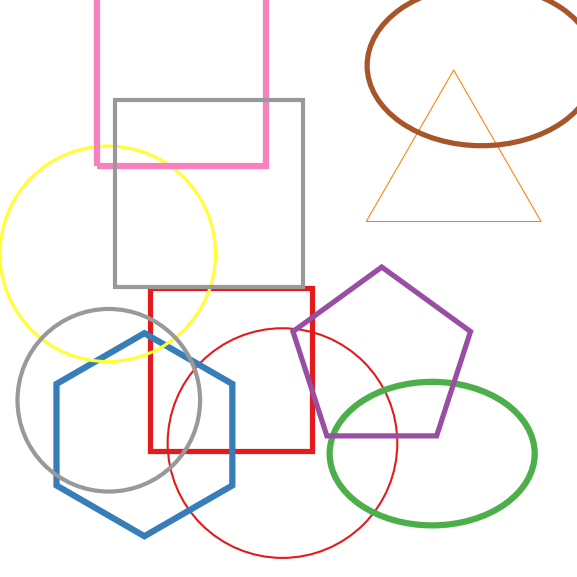[{"shape": "circle", "thickness": 1, "radius": 0.99, "center": [0.489, 0.232]}, {"shape": "square", "thickness": 2.5, "radius": 0.7, "center": [0.4, 0.36]}, {"shape": "hexagon", "thickness": 3, "radius": 0.88, "center": [0.25, 0.246]}, {"shape": "oval", "thickness": 3, "radius": 0.89, "center": [0.748, 0.214]}, {"shape": "pentagon", "thickness": 2.5, "radius": 0.81, "center": [0.661, 0.375]}, {"shape": "triangle", "thickness": 0.5, "radius": 0.87, "center": [0.786, 0.703]}, {"shape": "circle", "thickness": 1.5, "radius": 0.93, "center": [0.187, 0.56]}, {"shape": "oval", "thickness": 2.5, "radius": 0.99, "center": [0.834, 0.886]}, {"shape": "square", "thickness": 3, "radius": 0.73, "center": [0.314, 0.858]}, {"shape": "circle", "thickness": 2, "radius": 0.79, "center": [0.188, 0.306]}, {"shape": "square", "thickness": 2, "radius": 0.81, "center": [0.362, 0.664]}]